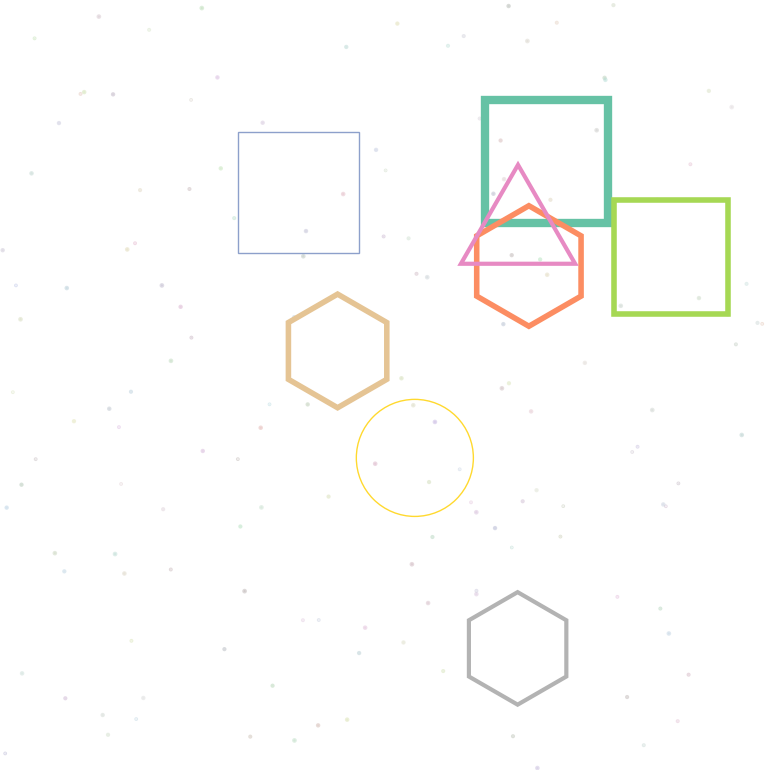[{"shape": "square", "thickness": 3, "radius": 0.4, "center": [0.709, 0.791]}, {"shape": "hexagon", "thickness": 2, "radius": 0.39, "center": [0.687, 0.655]}, {"shape": "square", "thickness": 0.5, "radius": 0.39, "center": [0.388, 0.75]}, {"shape": "triangle", "thickness": 1.5, "radius": 0.43, "center": [0.673, 0.7]}, {"shape": "square", "thickness": 2, "radius": 0.37, "center": [0.872, 0.666]}, {"shape": "circle", "thickness": 0.5, "radius": 0.38, "center": [0.539, 0.405]}, {"shape": "hexagon", "thickness": 2, "radius": 0.37, "center": [0.438, 0.544]}, {"shape": "hexagon", "thickness": 1.5, "radius": 0.37, "center": [0.672, 0.158]}]